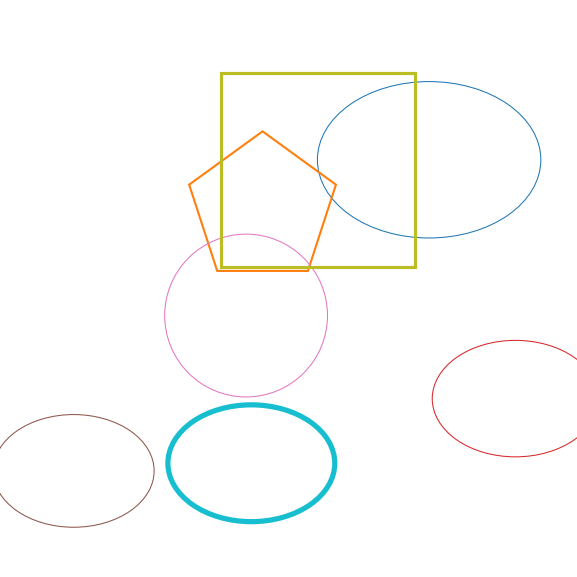[{"shape": "oval", "thickness": 0.5, "radius": 0.97, "center": [0.743, 0.722]}, {"shape": "pentagon", "thickness": 1, "radius": 0.67, "center": [0.455, 0.638]}, {"shape": "oval", "thickness": 0.5, "radius": 0.72, "center": [0.893, 0.309]}, {"shape": "oval", "thickness": 0.5, "radius": 0.7, "center": [0.128, 0.184]}, {"shape": "circle", "thickness": 0.5, "radius": 0.7, "center": [0.426, 0.453]}, {"shape": "square", "thickness": 1.5, "radius": 0.84, "center": [0.551, 0.705]}, {"shape": "oval", "thickness": 2.5, "radius": 0.72, "center": [0.435, 0.197]}]